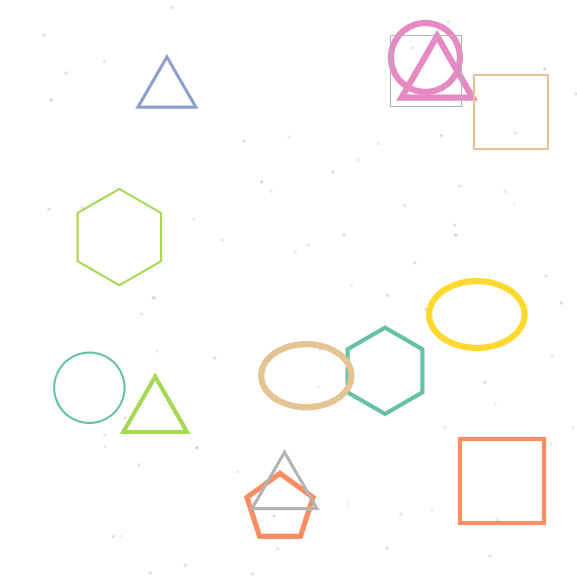[{"shape": "circle", "thickness": 1, "radius": 0.31, "center": [0.155, 0.328]}, {"shape": "hexagon", "thickness": 2, "radius": 0.37, "center": [0.667, 0.357]}, {"shape": "pentagon", "thickness": 2.5, "radius": 0.3, "center": [0.485, 0.119]}, {"shape": "square", "thickness": 2, "radius": 0.36, "center": [0.869, 0.167]}, {"shape": "triangle", "thickness": 1.5, "radius": 0.29, "center": [0.289, 0.843]}, {"shape": "triangle", "thickness": 3, "radius": 0.36, "center": [0.757, 0.866]}, {"shape": "circle", "thickness": 3, "radius": 0.3, "center": [0.737, 0.9]}, {"shape": "hexagon", "thickness": 1, "radius": 0.42, "center": [0.207, 0.589]}, {"shape": "triangle", "thickness": 2, "radius": 0.32, "center": [0.269, 0.283]}, {"shape": "oval", "thickness": 3, "radius": 0.41, "center": [0.826, 0.455]}, {"shape": "oval", "thickness": 3, "radius": 0.39, "center": [0.53, 0.349]}, {"shape": "square", "thickness": 1, "radius": 0.32, "center": [0.885, 0.806]}, {"shape": "triangle", "thickness": 1.5, "radius": 0.33, "center": [0.493, 0.151]}, {"shape": "square", "thickness": 0.5, "radius": 0.3, "center": [0.737, 0.877]}]